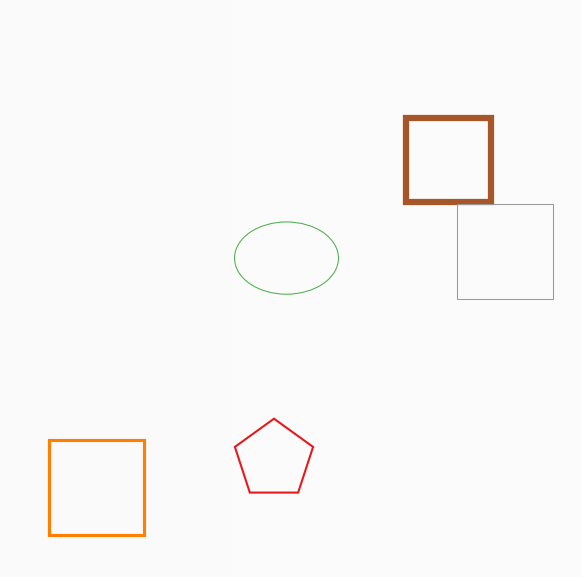[{"shape": "pentagon", "thickness": 1, "radius": 0.35, "center": [0.471, 0.203]}, {"shape": "oval", "thickness": 0.5, "radius": 0.45, "center": [0.493, 0.552]}, {"shape": "square", "thickness": 1.5, "radius": 0.41, "center": [0.166, 0.155]}, {"shape": "square", "thickness": 3, "radius": 0.37, "center": [0.771, 0.722]}, {"shape": "square", "thickness": 0.5, "radius": 0.41, "center": [0.869, 0.563]}]